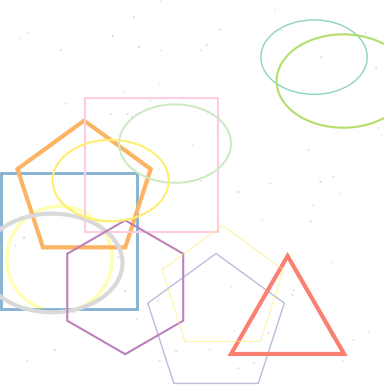[{"shape": "oval", "thickness": 1, "radius": 0.69, "center": [0.816, 0.852]}, {"shape": "circle", "thickness": 2.5, "radius": 0.68, "center": [0.154, 0.327]}, {"shape": "pentagon", "thickness": 1, "radius": 0.93, "center": [0.561, 0.155]}, {"shape": "triangle", "thickness": 3, "radius": 0.85, "center": [0.747, 0.165]}, {"shape": "square", "thickness": 2, "radius": 0.88, "center": [0.179, 0.375]}, {"shape": "pentagon", "thickness": 3, "radius": 0.91, "center": [0.218, 0.505]}, {"shape": "oval", "thickness": 1.5, "radius": 0.87, "center": [0.892, 0.79]}, {"shape": "square", "thickness": 1.5, "radius": 0.87, "center": [0.394, 0.571]}, {"shape": "oval", "thickness": 3, "radius": 0.91, "center": [0.135, 0.317]}, {"shape": "hexagon", "thickness": 1.5, "radius": 0.87, "center": [0.325, 0.254]}, {"shape": "oval", "thickness": 1.5, "radius": 0.73, "center": [0.455, 0.627]}, {"shape": "oval", "thickness": 1.5, "radius": 0.75, "center": [0.287, 0.531]}, {"shape": "pentagon", "thickness": 0.5, "radius": 0.83, "center": [0.578, 0.248]}]